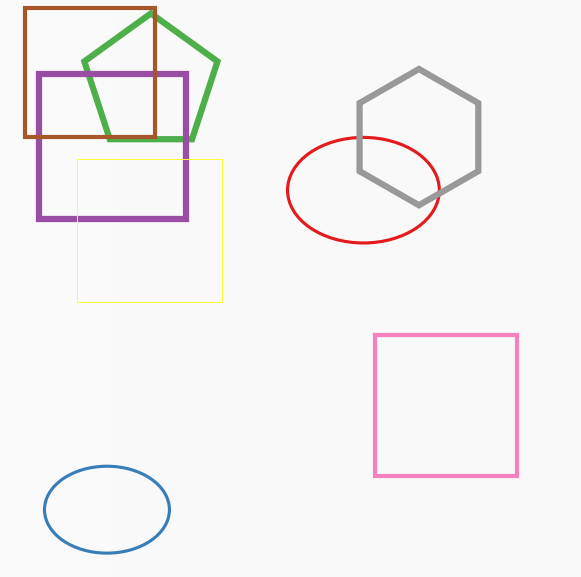[{"shape": "oval", "thickness": 1.5, "radius": 0.65, "center": [0.625, 0.67]}, {"shape": "oval", "thickness": 1.5, "radius": 0.54, "center": [0.184, 0.117]}, {"shape": "pentagon", "thickness": 3, "radius": 0.6, "center": [0.26, 0.856]}, {"shape": "square", "thickness": 3, "radius": 0.63, "center": [0.194, 0.746]}, {"shape": "square", "thickness": 0.5, "radius": 0.62, "center": [0.257, 0.6]}, {"shape": "square", "thickness": 2, "radius": 0.56, "center": [0.155, 0.873]}, {"shape": "square", "thickness": 2, "radius": 0.61, "center": [0.767, 0.297]}, {"shape": "hexagon", "thickness": 3, "radius": 0.59, "center": [0.721, 0.762]}]